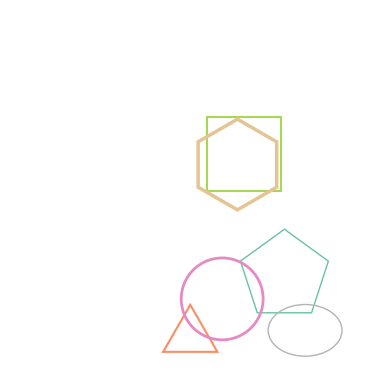[{"shape": "pentagon", "thickness": 1, "radius": 0.6, "center": [0.739, 0.285]}, {"shape": "triangle", "thickness": 1.5, "radius": 0.41, "center": [0.494, 0.127]}, {"shape": "circle", "thickness": 2, "radius": 0.53, "center": [0.577, 0.224]}, {"shape": "square", "thickness": 1.5, "radius": 0.48, "center": [0.633, 0.6]}, {"shape": "hexagon", "thickness": 2.5, "radius": 0.59, "center": [0.617, 0.573]}, {"shape": "oval", "thickness": 1, "radius": 0.48, "center": [0.792, 0.142]}]